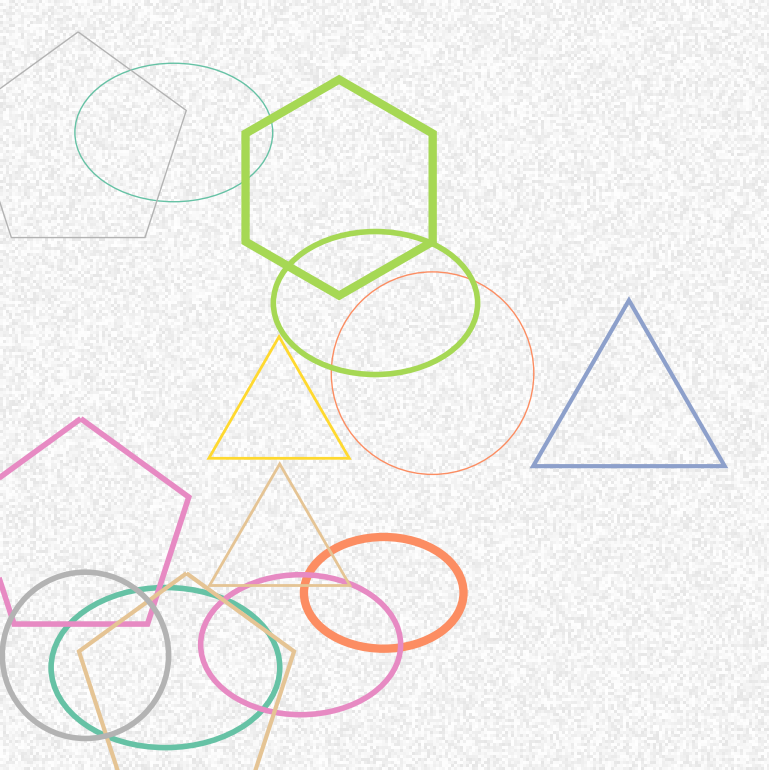[{"shape": "oval", "thickness": 0.5, "radius": 0.64, "center": [0.226, 0.828]}, {"shape": "oval", "thickness": 2, "radius": 0.74, "center": [0.215, 0.133]}, {"shape": "oval", "thickness": 3, "radius": 0.52, "center": [0.498, 0.23]}, {"shape": "circle", "thickness": 0.5, "radius": 0.66, "center": [0.562, 0.515]}, {"shape": "triangle", "thickness": 1.5, "radius": 0.72, "center": [0.817, 0.466]}, {"shape": "oval", "thickness": 2, "radius": 0.65, "center": [0.39, 0.163]}, {"shape": "pentagon", "thickness": 2, "radius": 0.74, "center": [0.105, 0.309]}, {"shape": "oval", "thickness": 2, "radius": 0.66, "center": [0.488, 0.606]}, {"shape": "hexagon", "thickness": 3, "radius": 0.7, "center": [0.44, 0.756]}, {"shape": "triangle", "thickness": 1, "radius": 0.53, "center": [0.362, 0.457]}, {"shape": "pentagon", "thickness": 1.5, "radius": 0.73, "center": [0.242, 0.109]}, {"shape": "triangle", "thickness": 1, "radius": 0.53, "center": [0.363, 0.292]}, {"shape": "circle", "thickness": 2, "radius": 0.54, "center": [0.111, 0.149]}, {"shape": "pentagon", "thickness": 0.5, "radius": 0.74, "center": [0.102, 0.811]}]